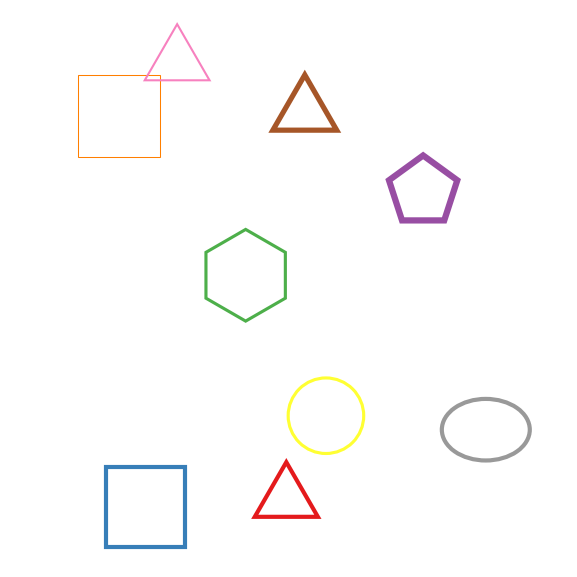[{"shape": "triangle", "thickness": 2, "radius": 0.32, "center": [0.496, 0.136]}, {"shape": "square", "thickness": 2, "radius": 0.35, "center": [0.252, 0.122]}, {"shape": "hexagon", "thickness": 1.5, "radius": 0.4, "center": [0.425, 0.522]}, {"shape": "pentagon", "thickness": 3, "radius": 0.31, "center": [0.733, 0.668]}, {"shape": "square", "thickness": 0.5, "radius": 0.36, "center": [0.206, 0.798]}, {"shape": "circle", "thickness": 1.5, "radius": 0.33, "center": [0.564, 0.279]}, {"shape": "triangle", "thickness": 2.5, "radius": 0.32, "center": [0.528, 0.806]}, {"shape": "triangle", "thickness": 1, "radius": 0.32, "center": [0.307, 0.892]}, {"shape": "oval", "thickness": 2, "radius": 0.38, "center": [0.841, 0.255]}]